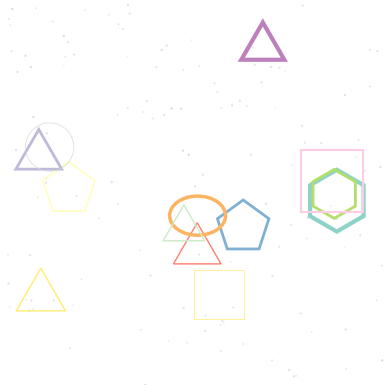[{"shape": "hexagon", "thickness": 3, "radius": 0.4, "center": [0.875, 0.479]}, {"shape": "pentagon", "thickness": 1, "radius": 0.36, "center": [0.179, 0.509]}, {"shape": "triangle", "thickness": 2, "radius": 0.34, "center": [0.101, 0.595]}, {"shape": "triangle", "thickness": 1, "radius": 0.36, "center": [0.512, 0.35]}, {"shape": "pentagon", "thickness": 2, "radius": 0.35, "center": [0.632, 0.41]}, {"shape": "oval", "thickness": 2.5, "radius": 0.36, "center": [0.513, 0.44]}, {"shape": "hexagon", "thickness": 2, "radius": 0.32, "center": [0.868, 0.496]}, {"shape": "square", "thickness": 1.5, "radius": 0.4, "center": [0.863, 0.53]}, {"shape": "circle", "thickness": 0.5, "radius": 0.31, "center": [0.129, 0.618]}, {"shape": "triangle", "thickness": 3, "radius": 0.32, "center": [0.683, 0.877]}, {"shape": "triangle", "thickness": 1, "radius": 0.31, "center": [0.478, 0.406]}, {"shape": "triangle", "thickness": 1, "radius": 0.37, "center": [0.106, 0.229]}, {"shape": "square", "thickness": 0.5, "radius": 0.32, "center": [0.569, 0.236]}]